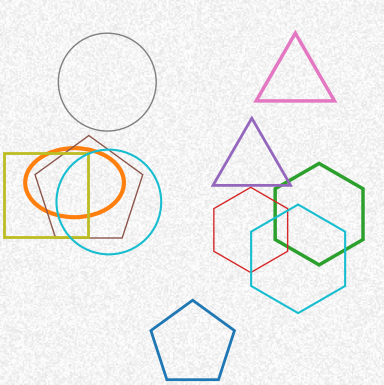[{"shape": "pentagon", "thickness": 2, "radius": 0.57, "center": [0.5, 0.106]}, {"shape": "oval", "thickness": 3, "radius": 0.64, "center": [0.194, 0.525]}, {"shape": "hexagon", "thickness": 2.5, "radius": 0.66, "center": [0.829, 0.444]}, {"shape": "hexagon", "thickness": 1, "radius": 0.55, "center": [0.651, 0.403]}, {"shape": "triangle", "thickness": 2, "radius": 0.58, "center": [0.654, 0.577]}, {"shape": "pentagon", "thickness": 1, "radius": 0.74, "center": [0.231, 0.501]}, {"shape": "triangle", "thickness": 2.5, "radius": 0.59, "center": [0.767, 0.797]}, {"shape": "circle", "thickness": 1, "radius": 0.64, "center": [0.279, 0.787]}, {"shape": "square", "thickness": 2, "radius": 0.54, "center": [0.119, 0.494]}, {"shape": "hexagon", "thickness": 1.5, "radius": 0.71, "center": [0.774, 0.328]}, {"shape": "circle", "thickness": 1.5, "radius": 0.68, "center": [0.283, 0.475]}]